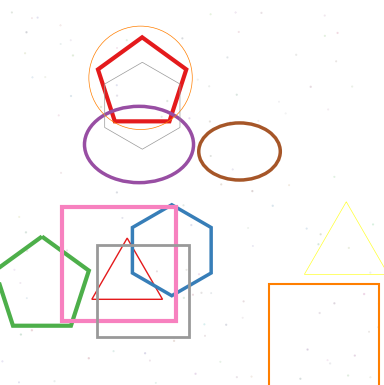[{"shape": "pentagon", "thickness": 3, "radius": 0.6, "center": [0.369, 0.782]}, {"shape": "triangle", "thickness": 1, "radius": 0.53, "center": [0.33, 0.276]}, {"shape": "hexagon", "thickness": 2.5, "radius": 0.59, "center": [0.446, 0.35]}, {"shape": "pentagon", "thickness": 3, "radius": 0.64, "center": [0.109, 0.258]}, {"shape": "oval", "thickness": 2.5, "radius": 0.71, "center": [0.361, 0.625]}, {"shape": "circle", "thickness": 0.5, "radius": 0.67, "center": [0.365, 0.798]}, {"shape": "square", "thickness": 1.5, "radius": 0.71, "center": [0.843, 0.12]}, {"shape": "triangle", "thickness": 0.5, "radius": 0.63, "center": [0.899, 0.35]}, {"shape": "oval", "thickness": 2.5, "radius": 0.53, "center": [0.622, 0.607]}, {"shape": "square", "thickness": 3, "radius": 0.74, "center": [0.309, 0.314]}, {"shape": "square", "thickness": 2, "radius": 0.6, "center": [0.371, 0.244]}, {"shape": "hexagon", "thickness": 0.5, "radius": 0.56, "center": [0.37, 0.725]}]